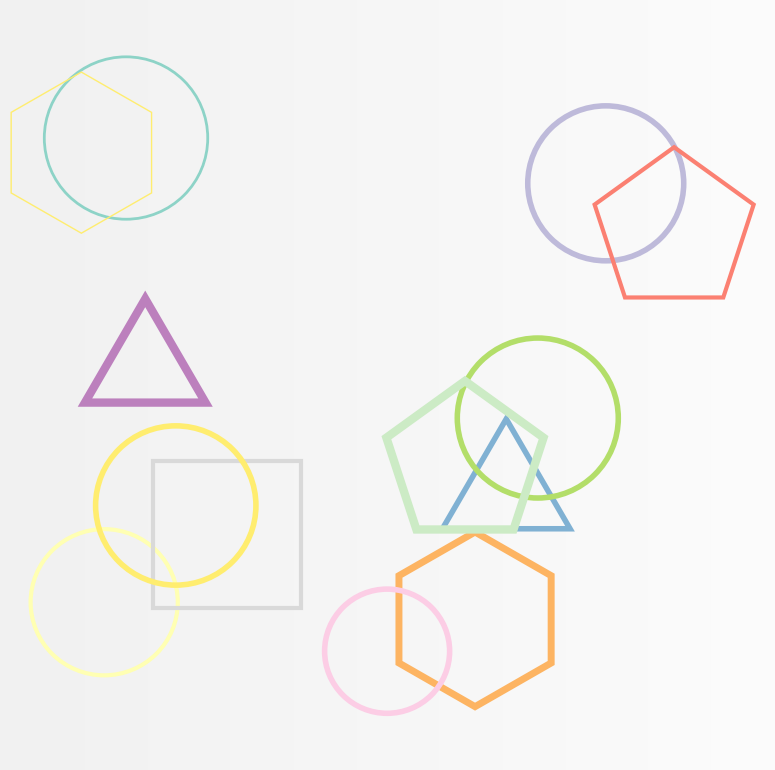[{"shape": "circle", "thickness": 1, "radius": 0.53, "center": [0.163, 0.821]}, {"shape": "circle", "thickness": 1.5, "radius": 0.47, "center": [0.134, 0.218]}, {"shape": "circle", "thickness": 2, "radius": 0.5, "center": [0.782, 0.762]}, {"shape": "pentagon", "thickness": 1.5, "radius": 0.54, "center": [0.87, 0.701]}, {"shape": "triangle", "thickness": 2, "radius": 0.48, "center": [0.653, 0.361]}, {"shape": "hexagon", "thickness": 2.5, "radius": 0.57, "center": [0.613, 0.196]}, {"shape": "circle", "thickness": 2, "radius": 0.52, "center": [0.694, 0.457]}, {"shape": "circle", "thickness": 2, "radius": 0.4, "center": [0.5, 0.154]}, {"shape": "square", "thickness": 1.5, "radius": 0.47, "center": [0.293, 0.306]}, {"shape": "triangle", "thickness": 3, "radius": 0.45, "center": [0.187, 0.522]}, {"shape": "pentagon", "thickness": 3, "radius": 0.53, "center": [0.6, 0.399]}, {"shape": "circle", "thickness": 2, "radius": 0.52, "center": [0.227, 0.344]}, {"shape": "hexagon", "thickness": 0.5, "radius": 0.52, "center": [0.105, 0.802]}]